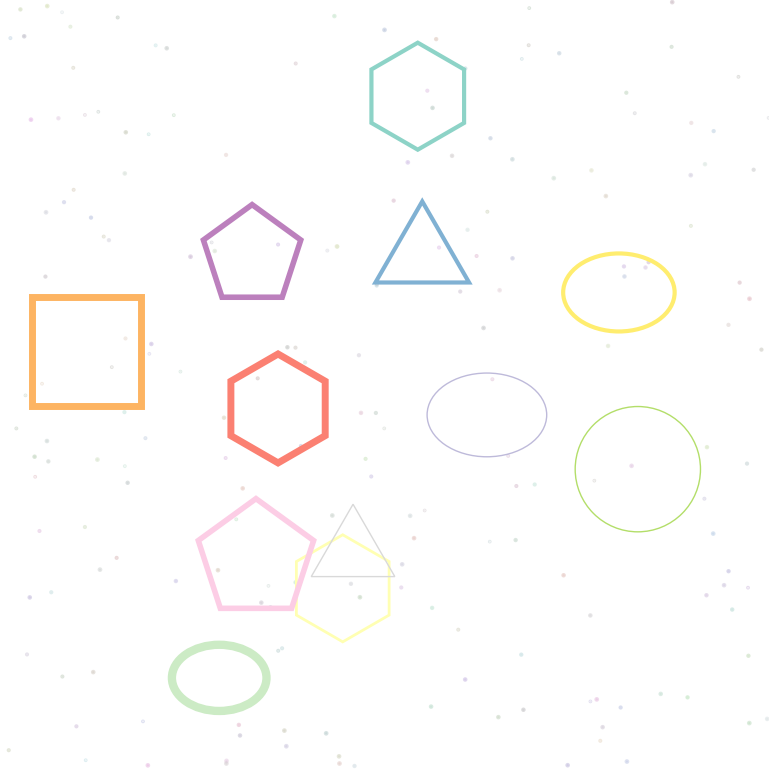[{"shape": "hexagon", "thickness": 1.5, "radius": 0.35, "center": [0.543, 0.875]}, {"shape": "hexagon", "thickness": 1, "radius": 0.35, "center": [0.445, 0.236]}, {"shape": "oval", "thickness": 0.5, "radius": 0.39, "center": [0.632, 0.461]}, {"shape": "hexagon", "thickness": 2.5, "radius": 0.35, "center": [0.361, 0.47]}, {"shape": "triangle", "thickness": 1.5, "radius": 0.35, "center": [0.548, 0.668]}, {"shape": "square", "thickness": 2.5, "radius": 0.35, "center": [0.113, 0.543]}, {"shape": "circle", "thickness": 0.5, "radius": 0.41, "center": [0.828, 0.391]}, {"shape": "pentagon", "thickness": 2, "radius": 0.39, "center": [0.332, 0.274]}, {"shape": "triangle", "thickness": 0.5, "radius": 0.31, "center": [0.458, 0.283]}, {"shape": "pentagon", "thickness": 2, "radius": 0.33, "center": [0.327, 0.668]}, {"shape": "oval", "thickness": 3, "radius": 0.31, "center": [0.285, 0.12]}, {"shape": "oval", "thickness": 1.5, "radius": 0.36, "center": [0.804, 0.62]}]